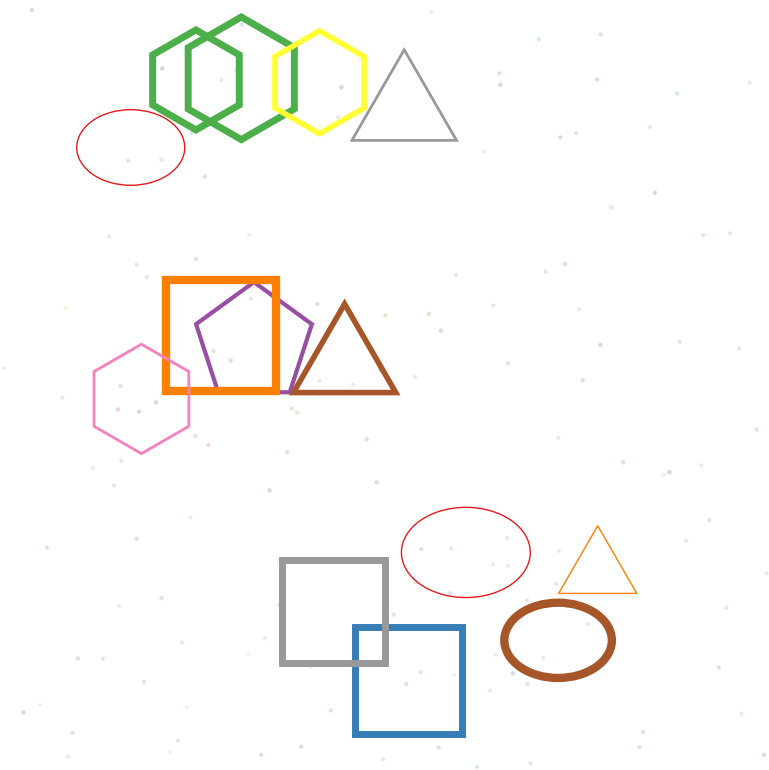[{"shape": "oval", "thickness": 0.5, "radius": 0.42, "center": [0.605, 0.283]}, {"shape": "oval", "thickness": 0.5, "radius": 0.35, "center": [0.17, 0.808]}, {"shape": "square", "thickness": 2.5, "radius": 0.35, "center": [0.53, 0.116]}, {"shape": "hexagon", "thickness": 2.5, "radius": 0.4, "center": [0.313, 0.898]}, {"shape": "hexagon", "thickness": 2.5, "radius": 0.32, "center": [0.254, 0.896]}, {"shape": "pentagon", "thickness": 1.5, "radius": 0.4, "center": [0.33, 0.555]}, {"shape": "triangle", "thickness": 0.5, "radius": 0.29, "center": [0.776, 0.259]}, {"shape": "square", "thickness": 3, "radius": 0.36, "center": [0.287, 0.565]}, {"shape": "hexagon", "thickness": 2, "radius": 0.33, "center": [0.415, 0.893]}, {"shape": "oval", "thickness": 3, "radius": 0.35, "center": [0.725, 0.168]}, {"shape": "triangle", "thickness": 2, "radius": 0.38, "center": [0.448, 0.529]}, {"shape": "hexagon", "thickness": 1, "radius": 0.36, "center": [0.184, 0.482]}, {"shape": "triangle", "thickness": 1, "radius": 0.39, "center": [0.525, 0.857]}, {"shape": "square", "thickness": 2.5, "radius": 0.33, "center": [0.433, 0.206]}]